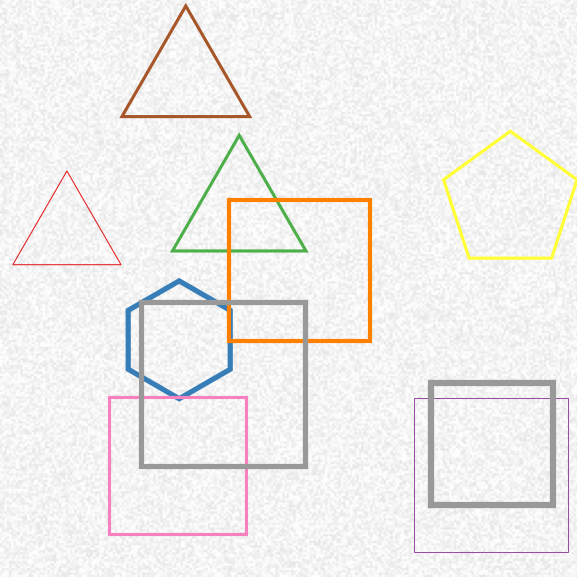[{"shape": "triangle", "thickness": 0.5, "radius": 0.54, "center": [0.116, 0.595]}, {"shape": "hexagon", "thickness": 2.5, "radius": 0.51, "center": [0.31, 0.411]}, {"shape": "triangle", "thickness": 1.5, "radius": 0.67, "center": [0.414, 0.631]}, {"shape": "square", "thickness": 0.5, "radius": 0.66, "center": [0.85, 0.177]}, {"shape": "square", "thickness": 2, "radius": 0.61, "center": [0.519, 0.531]}, {"shape": "pentagon", "thickness": 1.5, "radius": 0.61, "center": [0.884, 0.65]}, {"shape": "triangle", "thickness": 1.5, "radius": 0.64, "center": [0.322, 0.861]}, {"shape": "square", "thickness": 1.5, "radius": 0.59, "center": [0.307, 0.193]}, {"shape": "square", "thickness": 3, "radius": 0.53, "center": [0.852, 0.231]}, {"shape": "square", "thickness": 2.5, "radius": 0.71, "center": [0.386, 0.335]}]